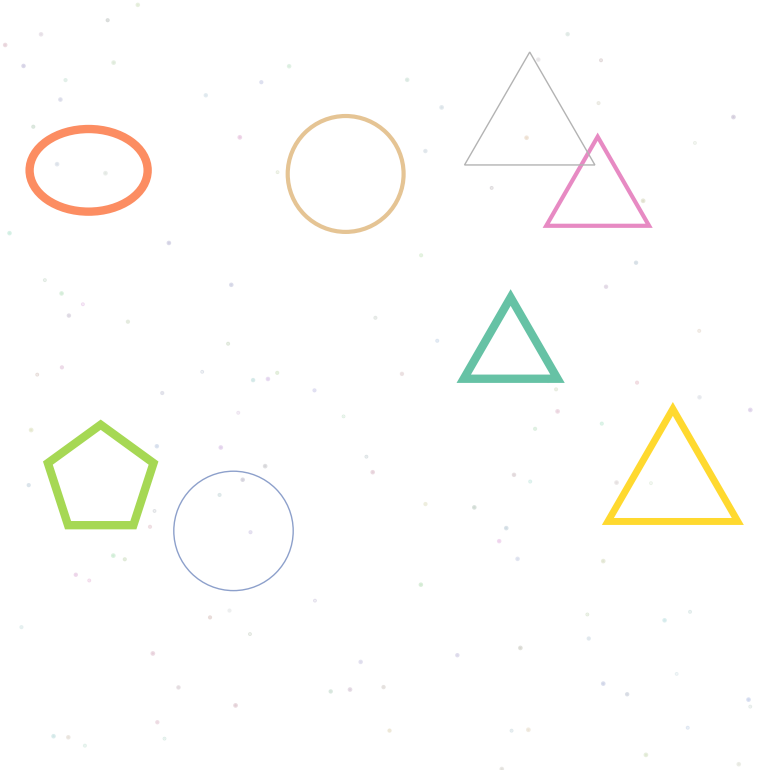[{"shape": "triangle", "thickness": 3, "radius": 0.35, "center": [0.663, 0.543]}, {"shape": "oval", "thickness": 3, "radius": 0.38, "center": [0.115, 0.779]}, {"shape": "circle", "thickness": 0.5, "radius": 0.39, "center": [0.303, 0.311]}, {"shape": "triangle", "thickness": 1.5, "radius": 0.39, "center": [0.776, 0.745]}, {"shape": "pentagon", "thickness": 3, "radius": 0.36, "center": [0.131, 0.376]}, {"shape": "triangle", "thickness": 2.5, "radius": 0.49, "center": [0.874, 0.371]}, {"shape": "circle", "thickness": 1.5, "radius": 0.38, "center": [0.449, 0.774]}, {"shape": "triangle", "thickness": 0.5, "radius": 0.49, "center": [0.688, 0.835]}]